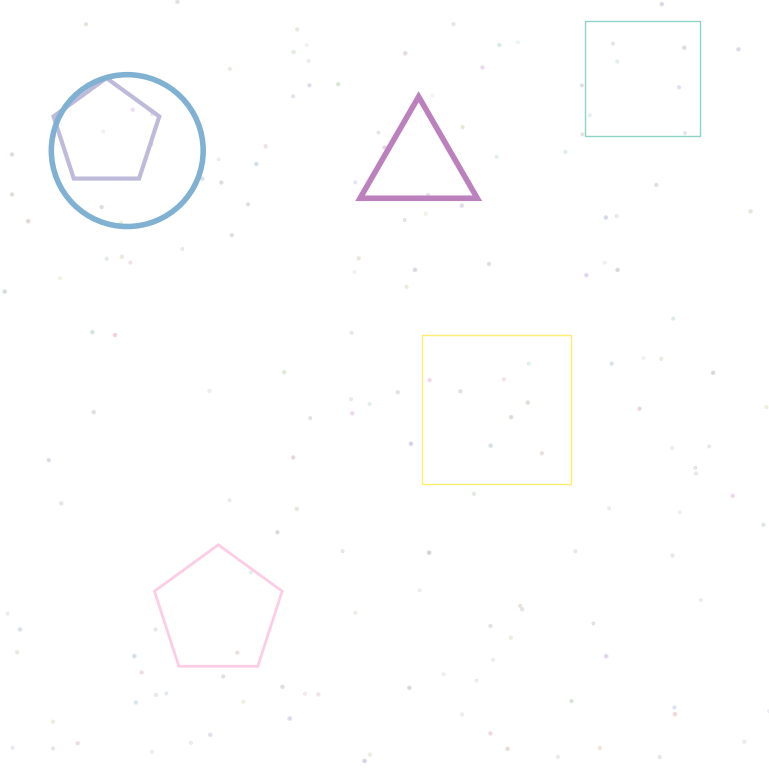[{"shape": "square", "thickness": 0.5, "radius": 0.37, "center": [0.835, 0.898]}, {"shape": "pentagon", "thickness": 1.5, "radius": 0.36, "center": [0.138, 0.827]}, {"shape": "circle", "thickness": 2, "radius": 0.49, "center": [0.165, 0.804]}, {"shape": "pentagon", "thickness": 1, "radius": 0.44, "center": [0.284, 0.205]}, {"shape": "triangle", "thickness": 2, "radius": 0.44, "center": [0.544, 0.786]}, {"shape": "square", "thickness": 0.5, "radius": 0.49, "center": [0.645, 0.468]}]